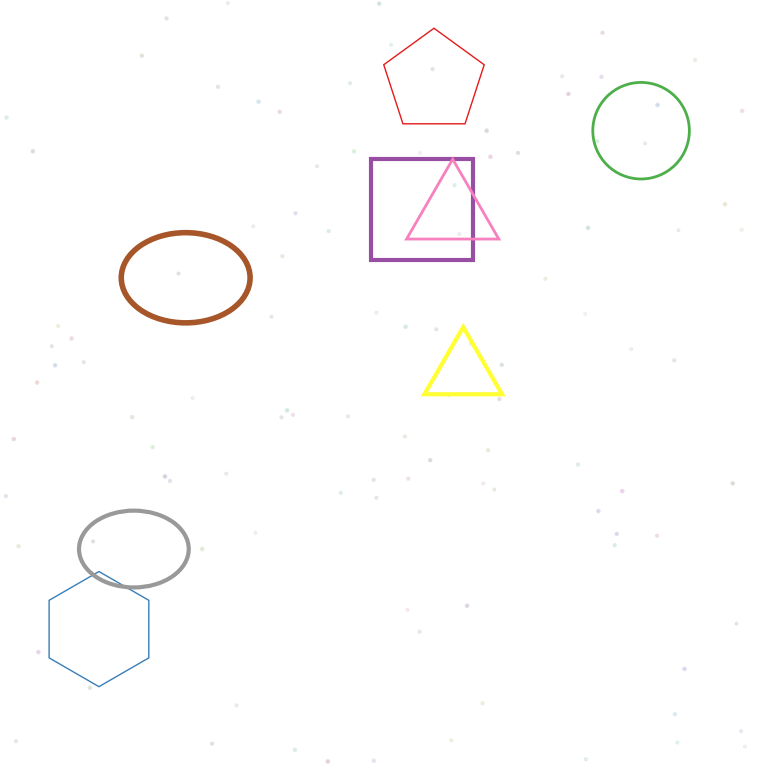[{"shape": "pentagon", "thickness": 0.5, "radius": 0.34, "center": [0.564, 0.895]}, {"shape": "hexagon", "thickness": 0.5, "radius": 0.37, "center": [0.129, 0.183]}, {"shape": "circle", "thickness": 1, "radius": 0.31, "center": [0.833, 0.83]}, {"shape": "square", "thickness": 1.5, "radius": 0.33, "center": [0.548, 0.728]}, {"shape": "triangle", "thickness": 1.5, "radius": 0.29, "center": [0.602, 0.517]}, {"shape": "oval", "thickness": 2, "radius": 0.42, "center": [0.241, 0.639]}, {"shape": "triangle", "thickness": 1, "radius": 0.35, "center": [0.588, 0.724]}, {"shape": "oval", "thickness": 1.5, "radius": 0.36, "center": [0.174, 0.287]}]